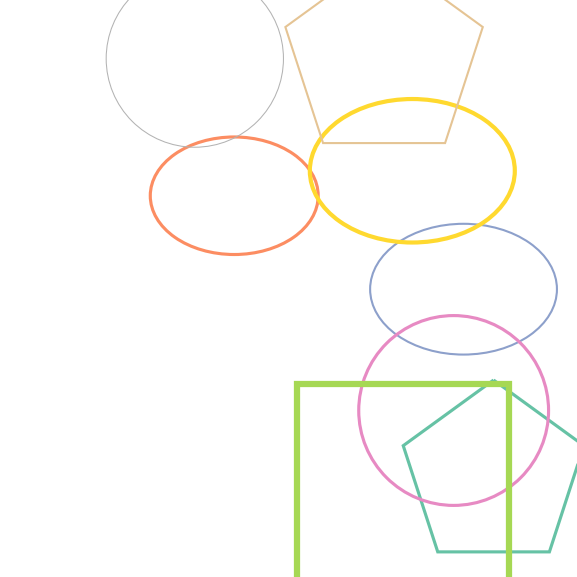[{"shape": "pentagon", "thickness": 1.5, "radius": 0.82, "center": [0.855, 0.177]}, {"shape": "oval", "thickness": 1.5, "radius": 0.73, "center": [0.406, 0.66]}, {"shape": "oval", "thickness": 1, "radius": 0.81, "center": [0.803, 0.498]}, {"shape": "circle", "thickness": 1.5, "radius": 0.82, "center": [0.786, 0.288]}, {"shape": "square", "thickness": 3, "radius": 0.92, "center": [0.698, 0.151]}, {"shape": "oval", "thickness": 2, "radius": 0.89, "center": [0.714, 0.703]}, {"shape": "pentagon", "thickness": 1, "radius": 0.9, "center": [0.665, 0.897]}, {"shape": "circle", "thickness": 0.5, "radius": 0.77, "center": [0.337, 0.898]}]